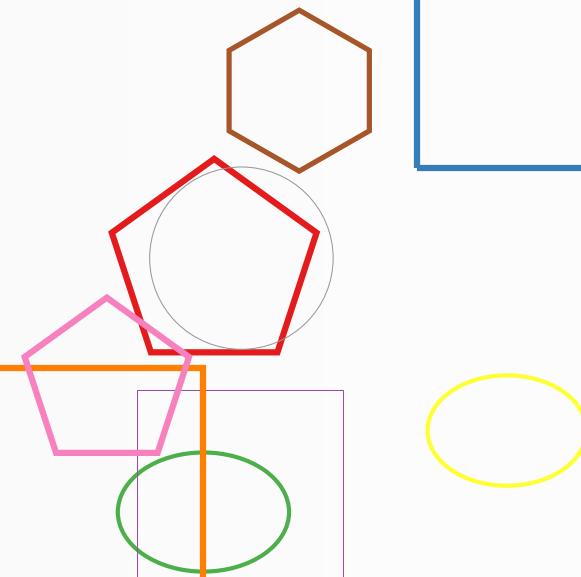[{"shape": "pentagon", "thickness": 3, "radius": 0.93, "center": [0.368, 0.539]}, {"shape": "square", "thickness": 3, "radius": 0.83, "center": [0.885, 0.875]}, {"shape": "oval", "thickness": 2, "radius": 0.74, "center": [0.35, 0.112]}, {"shape": "square", "thickness": 0.5, "radius": 0.89, "center": [0.413, 0.147]}, {"shape": "square", "thickness": 3, "radius": 0.98, "center": [0.153, 0.167]}, {"shape": "oval", "thickness": 2, "radius": 0.68, "center": [0.872, 0.254]}, {"shape": "hexagon", "thickness": 2.5, "radius": 0.7, "center": [0.515, 0.842]}, {"shape": "pentagon", "thickness": 3, "radius": 0.74, "center": [0.184, 0.335]}, {"shape": "circle", "thickness": 0.5, "radius": 0.79, "center": [0.415, 0.552]}]